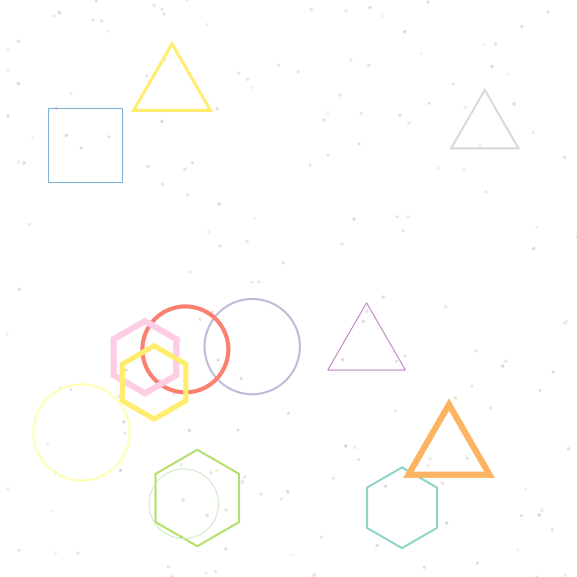[{"shape": "hexagon", "thickness": 1, "radius": 0.35, "center": [0.696, 0.12]}, {"shape": "circle", "thickness": 1, "radius": 0.42, "center": [0.141, 0.25]}, {"shape": "circle", "thickness": 1, "radius": 0.41, "center": [0.437, 0.399]}, {"shape": "circle", "thickness": 2, "radius": 0.37, "center": [0.321, 0.394]}, {"shape": "square", "thickness": 0.5, "radius": 0.32, "center": [0.147, 0.748]}, {"shape": "triangle", "thickness": 3, "radius": 0.41, "center": [0.777, 0.218]}, {"shape": "hexagon", "thickness": 1, "radius": 0.42, "center": [0.342, 0.137]}, {"shape": "hexagon", "thickness": 3, "radius": 0.31, "center": [0.251, 0.381]}, {"shape": "triangle", "thickness": 1, "radius": 0.34, "center": [0.839, 0.776]}, {"shape": "triangle", "thickness": 0.5, "radius": 0.39, "center": [0.635, 0.397]}, {"shape": "circle", "thickness": 0.5, "radius": 0.3, "center": [0.318, 0.127]}, {"shape": "hexagon", "thickness": 2.5, "radius": 0.32, "center": [0.267, 0.337]}, {"shape": "triangle", "thickness": 1.5, "radius": 0.38, "center": [0.298, 0.846]}]